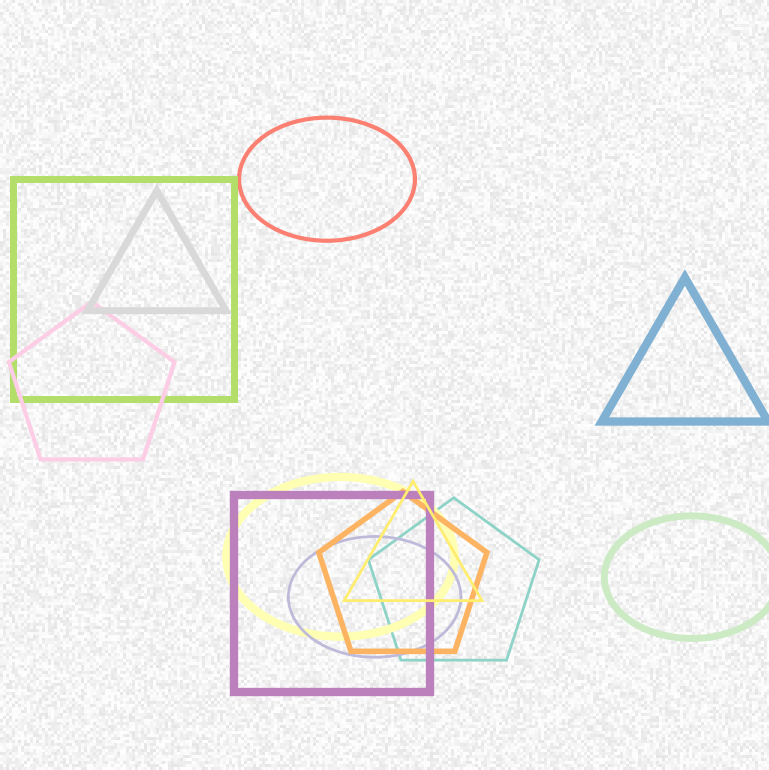[{"shape": "pentagon", "thickness": 1, "radius": 0.58, "center": [0.589, 0.237]}, {"shape": "oval", "thickness": 3, "radius": 0.74, "center": [0.442, 0.277]}, {"shape": "oval", "thickness": 1, "radius": 0.56, "center": [0.487, 0.225]}, {"shape": "oval", "thickness": 1.5, "radius": 0.57, "center": [0.425, 0.767]}, {"shape": "triangle", "thickness": 3, "radius": 0.62, "center": [0.889, 0.515]}, {"shape": "pentagon", "thickness": 2, "radius": 0.57, "center": [0.523, 0.247]}, {"shape": "square", "thickness": 2.5, "radius": 0.72, "center": [0.16, 0.624]}, {"shape": "pentagon", "thickness": 1.5, "radius": 0.57, "center": [0.119, 0.495]}, {"shape": "triangle", "thickness": 2.5, "radius": 0.52, "center": [0.204, 0.648]}, {"shape": "square", "thickness": 3, "radius": 0.64, "center": [0.431, 0.229]}, {"shape": "oval", "thickness": 2.5, "radius": 0.57, "center": [0.899, 0.25]}, {"shape": "triangle", "thickness": 1, "radius": 0.52, "center": [0.536, 0.272]}]